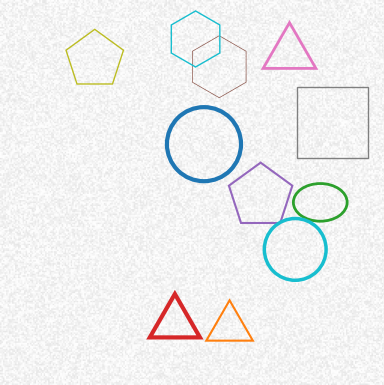[{"shape": "circle", "thickness": 3, "radius": 0.48, "center": [0.53, 0.626]}, {"shape": "triangle", "thickness": 1.5, "radius": 0.35, "center": [0.596, 0.15]}, {"shape": "oval", "thickness": 2, "radius": 0.35, "center": [0.832, 0.474]}, {"shape": "triangle", "thickness": 3, "radius": 0.38, "center": [0.454, 0.161]}, {"shape": "pentagon", "thickness": 1.5, "radius": 0.43, "center": [0.677, 0.491]}, {"shape": "hexagon", "thickness": 0.5, "radius": 0.4, "center": [0.569, 0.827]}, {"shape": "triangle", "thickness": 2, "radius": 0.4, "center": [0.752, 0.862]}, {"shape": "square", "thickness": 1, "radius": 0.46, "center": [0.863, 0.681]}, {"shape": "pentagon", "thickness": 1, "radius": 0.39, "center": [0.246, 0.845]}, {"shape": "circle", "thickness": 2.5, "radius": 0.4, "center": [0.767, 0.352]}, {"shape": "hexagon", "thickness": 1, "radius": 0.36, "center": [0.508, 0.899]}]